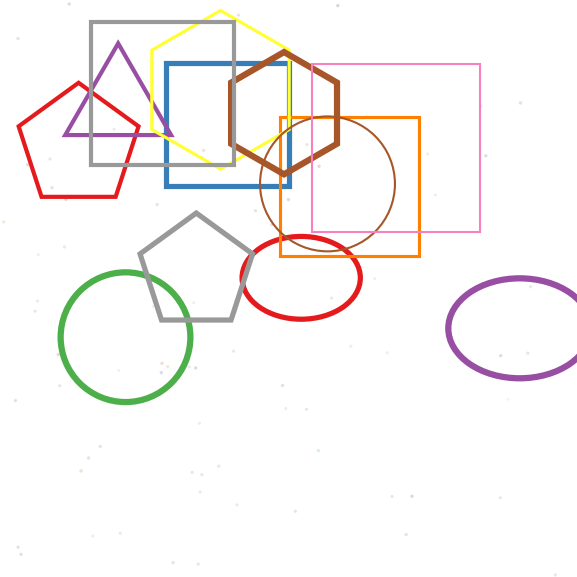[{"shape": "pentagon", "thickness": 2, "radius": 0.55, "center": [0.136, 0.747]}, {"shape": "oval", "thickness": 2.5, "radius": 0.51, "center": [0.522, 0.518]}, {"shape": "square", "thickness": 2.5, "radius": 0.53, "center": [0.394, 0.784]}, {"shape": "circle", "thickness": 3, "radius": 0.56, "center": [0.217, 0.415]}, {"shape": "oval", "thickness": 3, "radius": 0.62, "center": [0.9, 0.431]}, {"shape": "triangle", "thickness": 2, "radius": 0.53, "center": [0.205, 0.818]}, {"shape": "square", "thickness": 1.5, "radius": 0.6, "center": [0.606, 0.675]}, {"shape": "hexagon", "thickness": 1.5, "radius": 0.69, "center": [0.382, 0.844]}, {"shape": "circle", "thickness": 1, "radius": 0.58, "center": [0.567, 0.681]}, {"shape": "hexagon", "thickness": 3, "radius": 0.53, "center": [0.492, 0.803]}, {"shape": "square", "thickness": 1, "radius": 0.73, "center": [0.685, 0.743]}, {"shape": "pentagon", "thickness": 2.5, "radius": 0.51, "center": [0.34, 0.528]}, {"shape": "square", "thickness": 2, "radius": 0.62, "center": [0.281, 0.837]}]